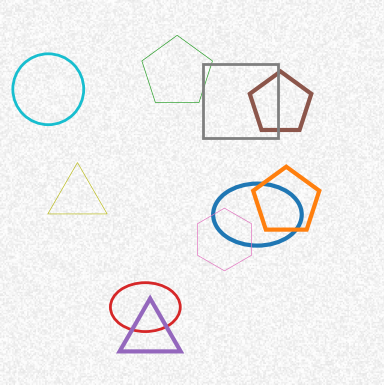[{"shape": "oval", "thickness": 3, "radius": 0.58, "center": [0.669, 0.443]}, {"shape": "pentagon", "thickness": 3, "radius": 0.45, "center": [0.743, 0.477]}, {"shape": "pentagon", "thickness": 0.5, "radius": 0.48, "center": [0.46, 0.812]}, {"shape": "oval", "thickness": 2, "radius": 0.45, "center": [0.377, 0.202]}, {"shape": "triangle", "thickness": 3, "radius": 0.46, "center": [0.39, 0.133]}, {"shape": "pentagon", "thickness": 3, "radius": 0.42, "center": [0.729, 0.73]}, {"shape": "hexagon", "thickness": 0.5, "radius": 0.41, "center": [0.583, 0.378]}, {"shape": "square", "thickness": 2, "radius": 0.48, "center": [0.625, 0.739]}, {"shape": "triangle", "thickness": 0.5, "radius": 0.44, "center": [0.201, 0.489]}, {"shape": "circle", "thickness": 2, "radius": 0.46, "center": [0.125, 0.768]}]